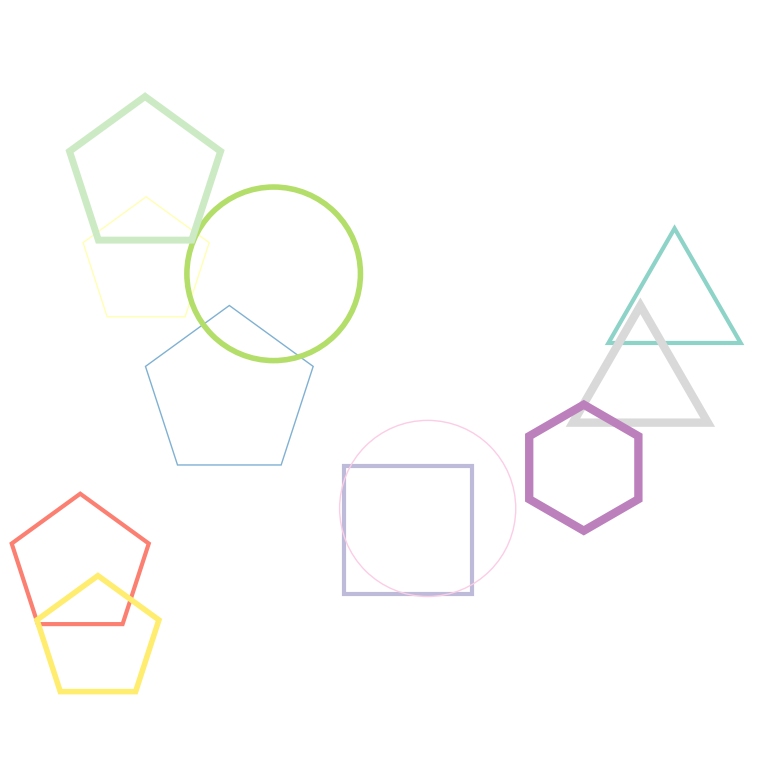[{"shape": "triangle", "thickness": 1.5, "radius": 0.5, "center": [0.876, 0.604]}, {"shape": "pentagon", "thickness": 0.5, "radius": 0.43, "center": [0.19, 0.658]}, {"shape": "square", "thickness": 1.5, "radius": 0.41, "center": [0.53, 0.312]}, {"shape": "pentagon", "thickness": 1.5, "radius": 0.47, "center": [0.104, 0.265]}, {"shape": "pentagon", "thickness": 0.5, "radius": 0.57, "center": [0.298, 0.489]}, {"shape": "circle", "thickness": 2, "radius": 0.56, "center": [0.355, 0.644]}, {"shape": "circle", "thickness": 0.5, "radius": 0.57, "center": [0.555, 0.34]}, {"shape": "triangle", "thickness": 3, "radius": 0.51, "center": [0.832, 0.502]}, {"shape": "hexagon", "thickness": 3, "radius": 0.41, "center": [0.758, 0.393]}, {"shape": "pentagon", "thickness": 2.5, "radius": 0.52, "center": [0.188, 0.772]}, {"shape": "pentagon", "thickness": 2, "radius": 0.42, "center": [0.127, 0.169]}]